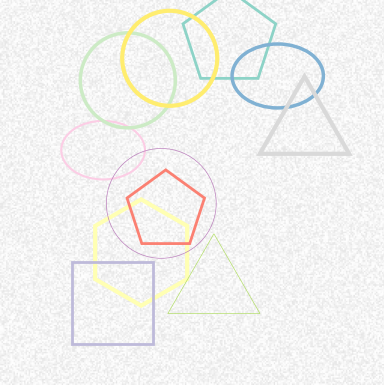[{"shape": "pentagon", "thickness": 2, "radius": 0.63, "center": [0.596, 0.899]}, {"shape": "hexagon", "thickness": 3, "radius": 0.69, "center": [0.367, 0.344]}, {"shape": "square", "thickness": 2, "radius": 0.53, "center": [0.293, 0.212]}, {"shape": "pentagon", "thickness": 2, "radius": 0.53, "center": [0.431, 0.453]}, {"shape": "oval", "thickness": 2.5, "radius": 0.59, "center": [0.721, 0.803]}, {"shape": "triangle", "thickness": 0.5, "radius": 0.69, "center": [0.556, 0.255]}, {"shape": "oval", "thickness": 1.5, "radius": 0.54, "center": [0.268, 0.61]}, {"shape": "triangle", "thickness": 3, "radius": 0.67, "center": [0.791, 0.668]}, {"shape": "circle", "thickness": 0.5, "radius": 0.71, "center": [0.419, 0.472]}, {"shape": "circle", "thickness": 2.5, "radius": 0.62, "center": [0.332, 0.791]}, {"shape": "circle", "thickness": 3, "radius": 0.62, "center": [0.441, 0.849]}]